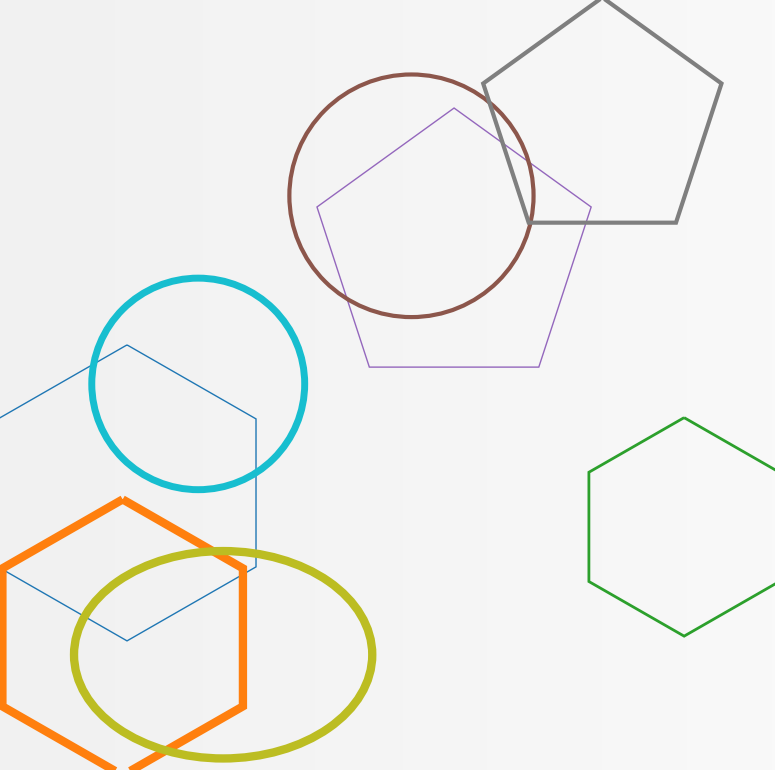[{"shape": "hexagon", "thickness": 0.5, "radius": 0.96, "center": [0.164, 0.36]}, {"shape": "hexagon", "thickness": 3, "radius": 0.9, "center": [0.158, 0.172]}, {"shape": "hexagon", "thickness": 1, "radius": 0.71, "center": [0.883, 0.316]}, {"shape": "pentagon", "thickness": 0.5, "radius": 0.93, "center": [0.586, 0.674]}, {"shape": "circle", "thickness": 1.5, "radius": 0.79, "center": [0.531, 0.746]}, {"shape": "pentagon", "thickness": 1.5, "radius": 0.81, "center": [0.777, 0.842]}, {"shape": "oval", "thickness": 3, "radius": 0.96, "center": [0.288, 0.15]}, {"shape": "circle", "thickness": 2.5, "radius": 0.69, "center": [0.256, 0.501]}]